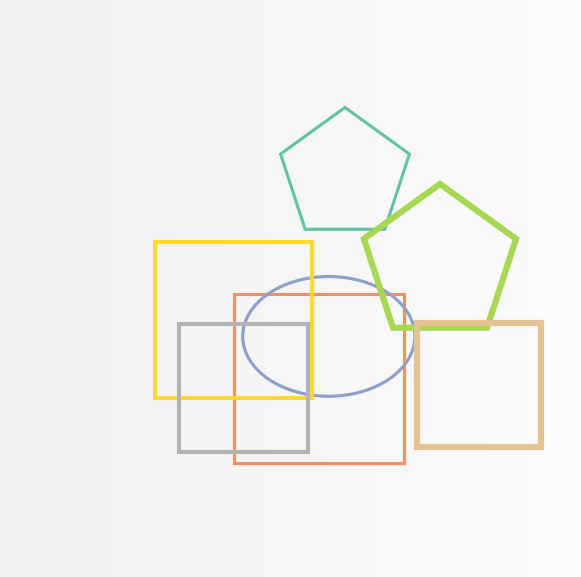[{"shape": "pentagon", "thickness": 1.5, "radius": 0.58, "center": [0.594, 0.696]}, {"shape": "square", "thickness": 1.5, "radius": 0.73, "center": [0.549, 0.344]}, {"shape": "oval", "thickness": 1.5, "radius": 0.74, "center": [0.566, 0.417]}, {"shape": "pentagon", "thickness": 3, "radius": 0.69, "center": [0.757, 0.543]}, {"shape": "square", "thickness": 2, "radius": 0.68, "center": [0.401, 0.445]}, {"shape": "square", "thickness": 3, "radius": 0.53, "center": [0.824, 0.333]}, {"shape": "square", "thickness": 2, "radius": 0.56, "center": [0.42, 0.327]}]